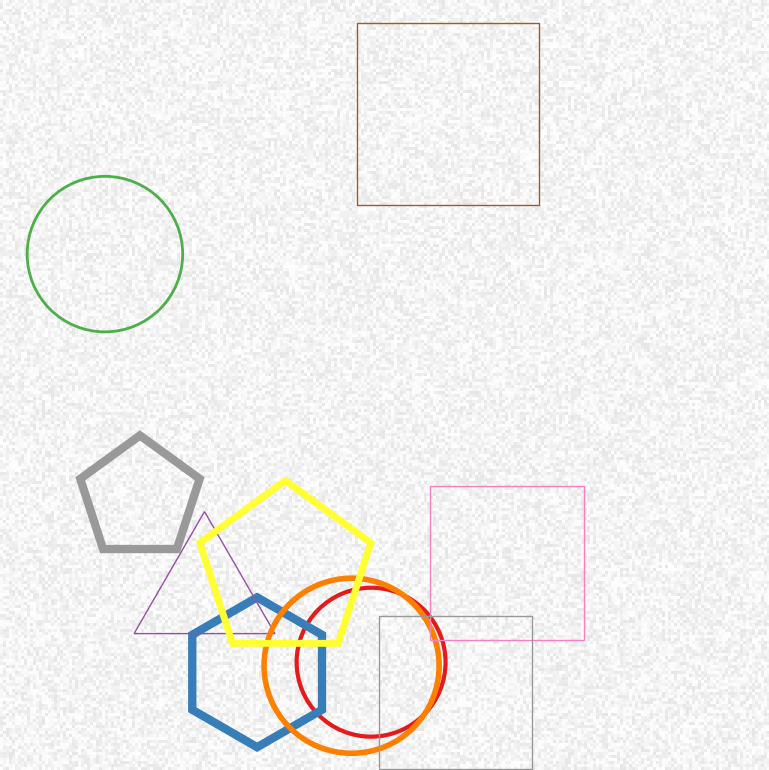[{"shape": "circle", "thickness": 1.5, "radius": 0.48, "center": [0.482, 0.14]}, {"shape": "hexagon", "thickness": 3, "radius": 0.49, "center": [0.334, 0.127]}, {"shape": "circle", "thickness": 1, "radius": 0.5, "center": [0.136, 0.67]}, {"shape": "triangle", "thickness": 0.5, "radius": 0.53, "center": [0.266, 0.23]}, {"shape": "circle", "thickness": 2, "radius": 0.57, "center": [0.457, 0.135]}, {"shape": "pentagon", "thickness": 2.5, "radius": 0.58, "center": [0.371, 0.259]}, {"shape": "square", "thickness": 0.5, "radius": 0.59, "center": [0.582, 0.852]}, {"shape": "square", "thickness": 0.5, "radius": 0.5, "center": [0.659, 0.269]}, {"shape": "pentagon", "thickness": 3, "radius": 0.41, "center": [0.182, 0.353]}, {"shape": "square", "thickness": 0.5, "radius": 0.5, "center": [0.591, 0.101]}]